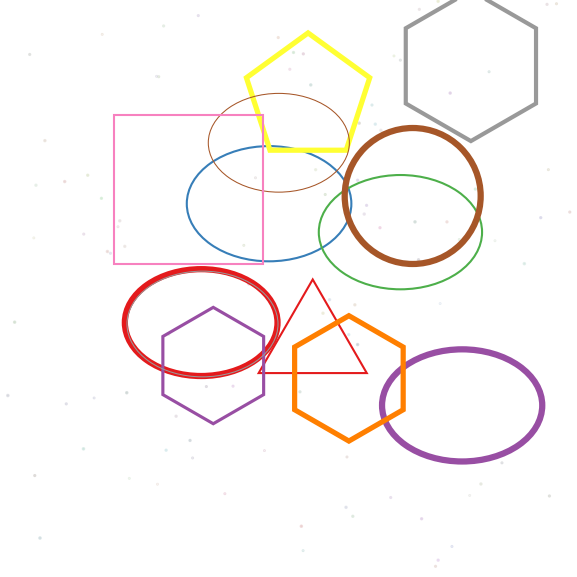[{"shape": "oval", "thickness": 3, "radius": 0.66, "center": [0.348, 0.441]}, {"shape": "triangle", "thickness": 1, "radius": 0.54, "center": [0.542, 0.407]}, {"shape": "oval", "thickness": 1, "radius": 0.71, "center": [0.466, 0.646]}, {"shape": "oval", "thickness": 1, "radius": 0.71, "center": [0.693, 0.597]}, {"shape": "oval", "thickness": 3, "radius": 0.69, "center": [0.8, 0.297]}, {"shape": "hexagon", "thickness": 1.5, "radius": 0.5, "center": [0.369, 0.366]}, {"shape": "hexagon", "thickness": 2.5, "radius": 0.54, "center": [0.604, 0.344]}, {"shape": "pentagon", "thickness": 2.5, "radius": 0.56, "center": [0.533, 0.83]}, {"shape": "circle", "thickness": 3, "radius": 0.59, "center": [0.715, 0.66]}, {"shape": "oval", "thickness": 0.5, "radius": 0.61, "center": [0.483, 0.752]}, {"shape": "square", "thickness": 1, "radius": 0.65, "center": [0.327, 0.671]}, {"shape": "hexagon", "thickness": 2, "radius": 0.65, "center": [0.815, 0.885]}, {"shape": "oval", "thickness": 0.5, "radius": 0.65, "center": [0.351, 0.438]}]